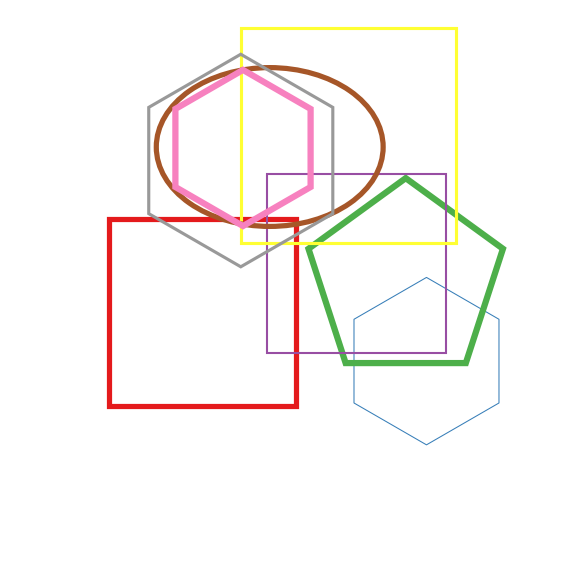[{"shape": "square", "thickness": 2.5, "radius": 0.81, "center": [0.35, 0.458]}, {"shape": "hexagon", "thickness": 0.5, "radius": 0.72, "center": [0.739, 0.374]}, {"shape": "pentagon", "thickness": 3, "radius": 0.89, "center": [0.703, 0.514]}, {"shape": "square", "thickness": 1, "radius": 0.77, "center": [0.618, 0.543]}, {"shape": "square", "thickness": 1.5, "radius": 0.93, "center": [0.603, 0.764]}, {"shape": "oval", "thickness": 2.5, "radius": 0.98, "center": [0.467, 0.745]}, {"shape": "hexagon", "thickness": 3, "radius": 0.68, "center": [0.421, 0.743]}, {"shape": "hexagon", "thickness": 1.5, "radius": 0.92, "center": [0.417, 0.721]}]